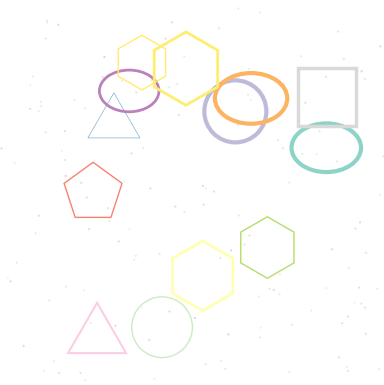[{"shape": "oval", "thickness": 3, "radius": 0.45, "center": [0.847, 0.616]}, {"shape": "hexagon", "thickness": 2, "radius": 0.45, "center": [0.526, 0.284]}, {"shape": "circle", "thickness": 3, "radius": 0.4, "center": [0.611, 0.711]}, {"shape": "pentagon", "thickness": 1, "radius": 0.4, "center": [0.242, 0.499]}, {"shape": "triangle", "thickness": 0.5, "radius": 0.39, "center": [0.296, 0.681]}, {"shape": "oval", "thickness": 3, "radius": 0.47, "center": [0.652, 0.744]}, {"shape": "hexagon", "thickness": 1, "radius": 0.4, "center": [0.694, 0.357]}, {"shape": "triangle", "thickness": 1.5, "radius": 0.44, "center": [0.252, 0.126]}, {"shape": "square", "thickness": 2.5, "radius": 0.38, "center": [0.848, 0.749]}, {"shape": "oval", "thickness": 2, "radius": 0.39, "center": [0.336, 0.764]}, {"shape": "circle", "thickness": 1, "radius": 0.39, "center": [0.421, 0.15]}, {"shape": "hexagon", "thickness": 2, "radius": 0.48, "center": [0.483, 0.822]}, {"shape": "hexagon", "thickness": 1, "radius": 0.36, "center": [0.369, 0.837]}]